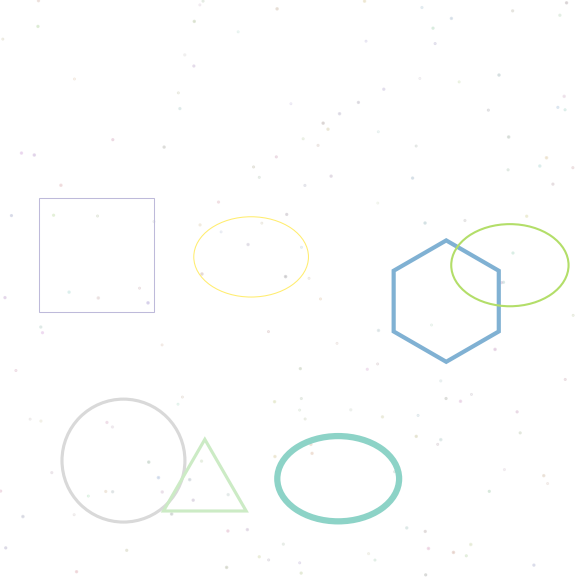[{"shape": "oval", "thickness": 3, "radius": 0.53, "center": [0.586, 0.17]}, {"shape": "square", "thickness": 0.5, "radius": 0.5, "center": [0.167, 0.558]}, {"shape": "hexagon", "thickness": 2, "radius": 0.53, "center": [0.773, 0.478]}, {"shape": "oval", "thickness": 1, "radius": 0.51, "center": [0.883, 0.54]}, {"shape": "circle", "thickness": 1.5, "radius": 0.53, "center": [0.214, 0.202]}, {"shape": "triangle", "thickness": 1.5, "radius": 0.41, "center": [0.355, 0.156]}, {"shape": "oval", "thickness": 0.5, "radius": 0.5, "center": [0.435, 0.554]}]